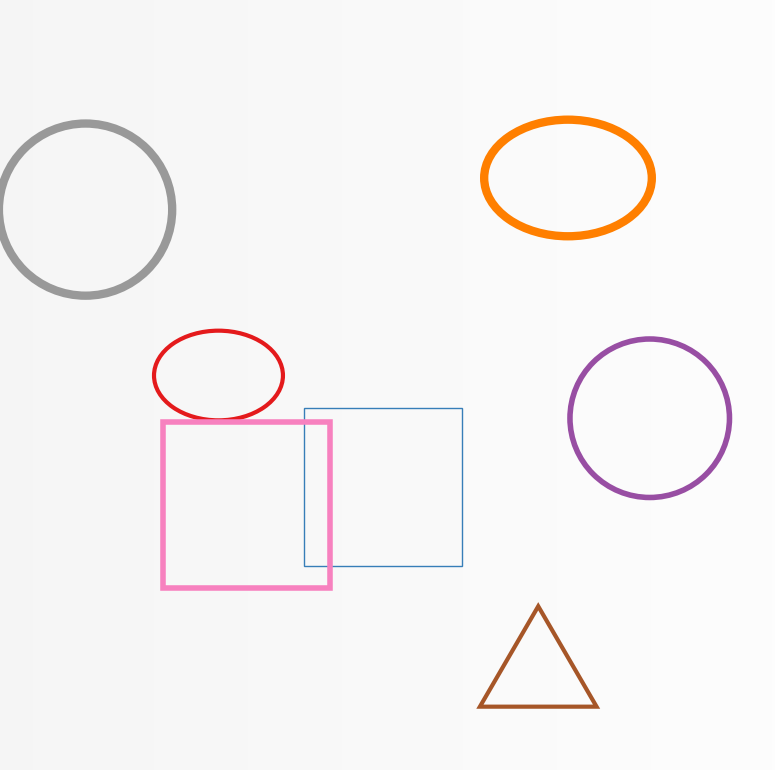[{"shape": "oval", "thickness": 1.5, "radius": 0.42, "center": [0.282, 0.512]}, {"shape": "square", "thickness": 0.5, "radius": 0.51, "center": [0.494, 0.367]}, {"shape": "circle", "thickness": 2, "radius": 0.51, "center": [0.838, 0.457]}, {"shape": "oval", "thickness": 3, "radius": 0.54, "center": [0.733, 0.769]}, {"shape": "triangle", "thickness": 1.5, "radius": 0.43, "center": [0.694, 0.126]}, {"shape": "square", "thickness": 2, "radius": 0.54, "center": [0.318, 0.344]}, {"shape": "circle", "thickness": 3, "radius": 0.56, "center": [0.11, 0.728]}]